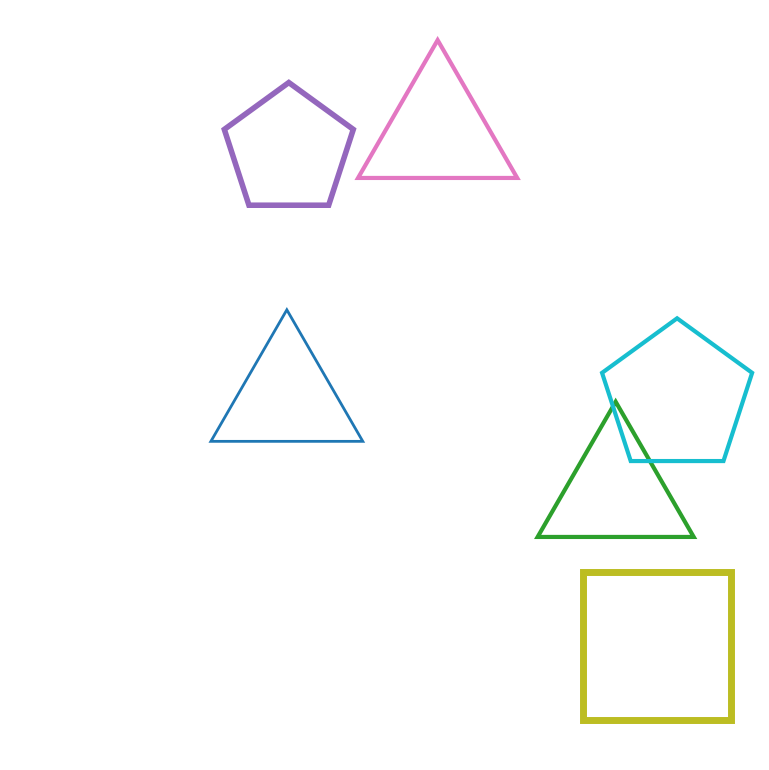[{"shape": "triangle", "thickness": 1, "radius": 0.57, "center": [0.373, 0.484]}, {"shape": "triangle", "thickness": 1.5, "radius": 0.59, "center": [0.8, 0.361]}, {"shape": "pentagon", "thickness": 2, "radius": 0.44, "center": [0.375, 0.805]}, {"shape": "triangle", "thickness": 1.5, "radius": 0.6, "center": [0.568, 0.829]}, {"shape": "square", "thickness": 2.5, "radius": 0.48, "center": [0.853, 0.161]}, {"shape": "pentagon", "thickness": 1.5, "radius": 0.51, "center": [0.879, 0.484]}]